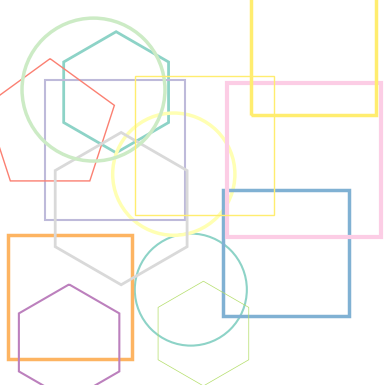[{"shape": "hexagon", "thickness": 2, "radius": 0.79, "center": [0.302, 0.76]}, {"shape": "circle", "thickness": 1.5, "radius": 0.73, "center": [0.496, 0.248]}, {"shape": "circle", "thickness": 2.5, "radius": 0.79, "center": [0.451, 0.548]}, {"shape": "square", "thickness": 1.5, "radius": 0.91, "center": [0.298, 0.61]}, {"shape": "pentagon", "thickness": 1, "radius": 0.88, "center": [0.13, 0.672]}, {"shape": "square", "thickness": 2.5, "radius": 0.81, "center": [0.742, 0.343]}, {"shape": "square", "thickness": 2.5, "radius": 0.81, "center": [0.182, 0.228]}, {"shape": "hexagon", "thickness": 0.5, "radius": 0.68, "center": [0.528, 0.134]}, {"shape": "square", "thickness": 3, "radius": 1.0, "center": [0.79, 0.585]}, {"shape": "hexagon", "thickness": 2, "radius": 0.99, "center": [0.315, 0.458]}, {"shape": "hexagon", "thickness": 1.5, "radius": 0.75, "center": [0.18, 0.111]}, {"shape": "circle", "thickness": 2.5, "radius": 0.93, "center": [0.243, 0.767]}, {"shape": "square", "thickness": 1, "radius": 0.9, "center": [0.532, 0.622]}, {"shape": "square", "thickness": 2.5, "radius": 0.81, "center": [0.815, 0.863]}]